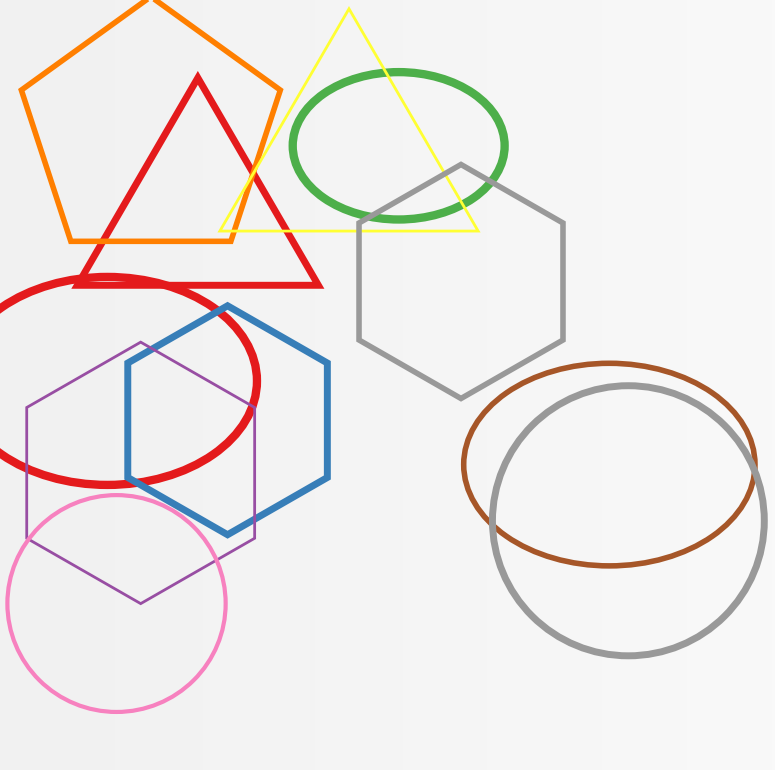[{"shape": "triangle", "thickness": 2.5, "radius": 0.9, "center": [0.255, 0.719]}, {"shape": "oval", "thickness": 3, "radius": 0.96, "center": [0.139, 0.505]}, {"shape": "hexagon", "thickness": 2.5, "radius": 0.74, "center": [0.294, 0.454]}, {"shape": "oval", "thickness": 3, "radius": 0.68, "center": [0.514, 0.811]}, {"shape": "hexagon", "thickness": 1, "radius": 0.85, "center": [0.182, 0.386]}, {"shape": "pentagon", "thickness": 2, "radius": 0.88, "center": [0.195, 0.829]}, {"shape": "triangle", "thickness": 1, "radius": 0.96, "center": [0.45, 0.796]}, {"shape": "oval", "thickness": 2, "radius": 0.94, "center": [0.786, 0.397]}, {"shape": "circle", "thickness": 1.5, "radius": 0.7, "center": [0.15, 0.216]}, {"shape": "circle", "thickness": 2.5, "radius": 0.88, "center": [0.811, 0.324]}, {"shape": "hexagon", "thickness": 2, "radius": 0.76, "center": [0.595, 0.634]}]